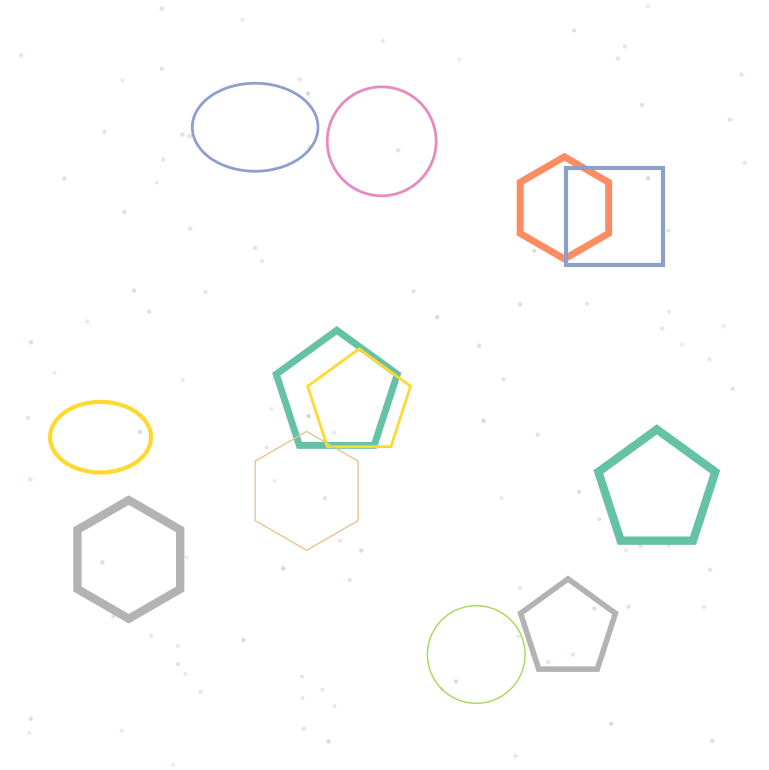[{"shape": "pentagon", "thickness": 2.5, "radius": 0.41, "center": [0.437, 0.488]}, {"shape": "pentagon", "thickness": 3, "radius": 0.4, "center": [0.853, 0.362]}, {"shape": "hexagon", "thickness": 2.5, "radius": 0.33, "center": [0.733, 0.73]}, {"shape": "oval", "thickness": 1, "radius": 0.41, "center": [0.331, 0.835]}, {"shape": "square", "thickness": 1.5, "radius": 0.31, "center": [0.798, 0.719]}, {"shape": "circle", "thickness": 1, "radius": 0.35, "center": [0.496, 0.816]}, {"shape": "circle", "thickness": 0.5, "radius": 0.32, "center": [0.619, 0.15]}, {"shape": "oval", "thickness": 1.5, "radius": 0.33, "center": [0.131, 0.432]}, {"shape": "pentagon", "thickness": 1, "radius": 0.35, "center": [0.466, 0.477]}, {"shape": "hexagon", "thickness": 0.5, "radius": 0.39, "center": [0.398, 0.363]}, {"shape": "pentagon", "thickness": 2, "radius": 0.32, "center": [0.738, 0.183]}, {"shape": "hexagon", "thickness": 3, "radius": 0.39, "center": [0.167, 0.273]}]